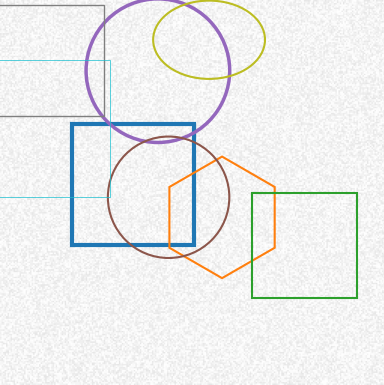[{"shape": "square", "thickness": 3, "radius": 0.79, "center": [0.346, 0.521]}, {"shape": "hexagon", "thickness": 1.5, "radius": 0.79, "center": [0.577, 0.435]}, {"shape": "square", "thickness": 1.5, "radius": 0.68, "center": [0.79, 0.362]}, {"shape": "circle", "thickness": 2.5, "radius": 0.93, "center": [0.41, 0.816]}, {"shape": "circle", "thickness": 1.5, "radius": 0.79, "center": [0.438, 0.488]}, {"shape": "square", "thickness": 1, "radius": 0.73, "center": [0.125, 0.843]}, {"shape": "oval", "thickness": 1.5, "radius": 0.73, "center": [0.543, 0.897]}, {"shape": "square", "thickness": 0.5, "radius": 0.89, "center": [0.107, 0.666]}]